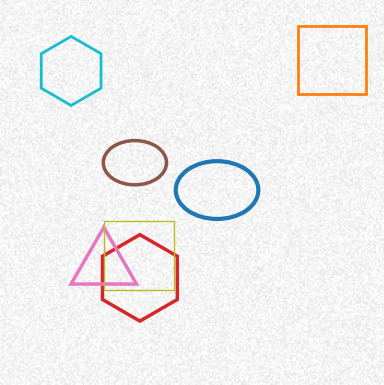[{"shape": "oval", "thickness": 3, "radius": 0.54, "center": [0.564, 0.506]}, {"shape": "square", "thickness": 2, "radius": 0.45, "center": [0.863, 0.844]}, {"shape": "hexagon", "thickness": 2.5, "radius": 0.56, "center": [0.363, 0.278]}, {"shape": "oval", "thickness": 2.5, "radius": 0.41, "center": [0.35, 0.577]}, {"shape": "triangle", "thickness": 2.5, "radius": 0.49, "center": [0.27, 0.311]}, {"shape": "square", "thickness": 1, "radius": 0.45, "center": [0.361, 0.336]}, {"shape": "hexagon", "thickness": 2, "radius": 0.45, "center": [0.185, 0.816]}]